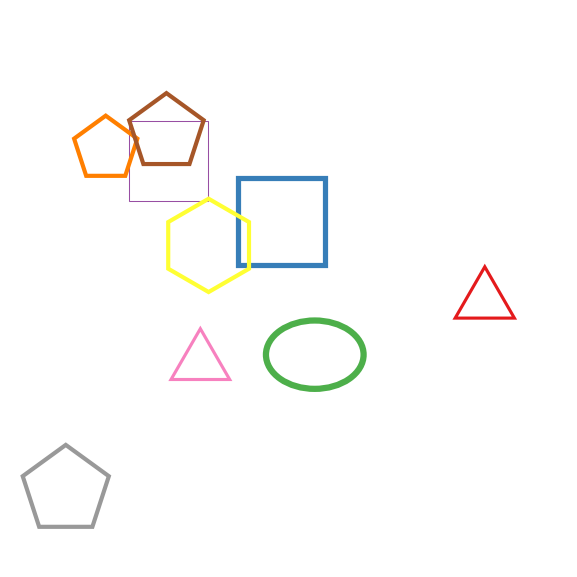[{"shape": "triangle", "thickness": 1.5, "radius": 0.3, "center": [0.839, 0.478]}, {"shape": "square", "thickness": 2.5, "radius": 0.38, "center": [0.488, 0.616]}, {"shape": "oval", "thickness": 3, "radius": 0.42, "center": [0.545, 0.385]}, {"shape": "square", "thickness": 0.5, "radius": 0.34, "center": [0.292, 0.72]}, {"shape": "pentagon", "thickness": 2, "radius": 0.29, "center": [0.183, 0.741]}, {"shape": "hexagon", "thickness": 2, "radius": 0.4, "center": [0.361, 0.574]}, {"shape": "pentagon", "thickness": 2, "radius": 0.34, "center": [0.288, 0.77]}, {"shape": "triangle", "thickness": 1.5, "radius": 0.29, "center": [0.347, 0.371]}, {"shape": "pentagon", "thickness": 2, "radius": 0.39, "center": [0.114, 0.15]}]